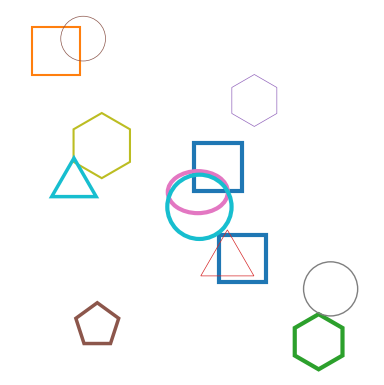[{"shape": "square", "thickness": 3, "radius": 0.31, "center": [0.63, 0.328]}, {"shape": "square", "thickness": 3, "radius": 0.31, "center": [0.567, 0.566]}, {"shape": "square", "thickness": 1.5, "radius": 0.31, "center": [0.145, 0.866]}, {"shape": "hexagon", "thickness": 3, "radius": 0.36, "center": [0.828, 0.112]}, {"shape": "triangle", "thickness": 0.5, "radius": 0.4, "center": [0.591, 0.323]}, {"shape": "hexagon", "thickness": 0.5, "radius": 0.34, "center": [0.661, 0.739]}, {"shape": "circle", "thickness": 0.5, "radius": 0.29, "center": [0.216, 0.9]}, {"shape": "pentagon", "thickness": 2.5, "radius": 0.29, "center": [0.253, 0.155]}, {"shape": "oval", "thickness": 3, "radius": 0.39, "center": [0.514, 0.501]}, {"shape": "circle", "thickness": 1, "radius": 0.35, "center": [0.859, 0.25]}, {"shape": "hexagon", "thickness": 1.5, "radius": 0.42, "center": [0.264, 0.622]}, {"shape": "triangle", "thickness": 2.5, "radius": 0.33, "center": [0.192, 0.523]}, {"shape": "circle", "thickness": 3, "radius": 0.42, "center": [0.518, 0.463]}]